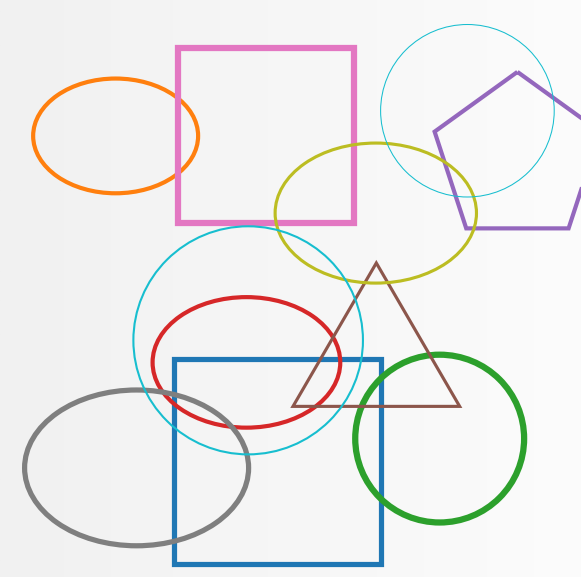[{"shape": "square", "thickness": 2.5, "radius": 0.89, "center": [0.477, 0.2]}, {"shape": "oval", "thickness": 2, "radius": 0.71, "center": [0.199, 0.764]}, {"shape": "circle", "thickness": 3, "radius": 0.73, "center": [0.756, 0.24]}, {"shape": "oval", "thickness": 2, "radius": 0.81, "center": [0.424, 0.372]}, {"shape": "pentagon", "thickness": 2, "radius": 0.75, "center": [0.89, 0.725]}, {"shape": "triangle", "thickness": 1.5, "radius": 0.83, "center": [0.647, 0.378]}, {"shape": "square", "thickness": 3, "radius": 0.76, "center": [0.458, 0.764]}, {"shape": "oval", "thickness": 2.5, "radius": 0.96, "center": [0.235, 0.189]}, {"shape": "oval", "thickness": 1.5, "radius": 0.87, "center": [0.647, 0.63]}, {"shape": "circle", "thickness": 0.5, "radius": 0.75, "center": [0.804, 0.807]}, {"shape": "circle", "thickness": 1, "radius": 0.99, "center": [0.427, 0.41]}]